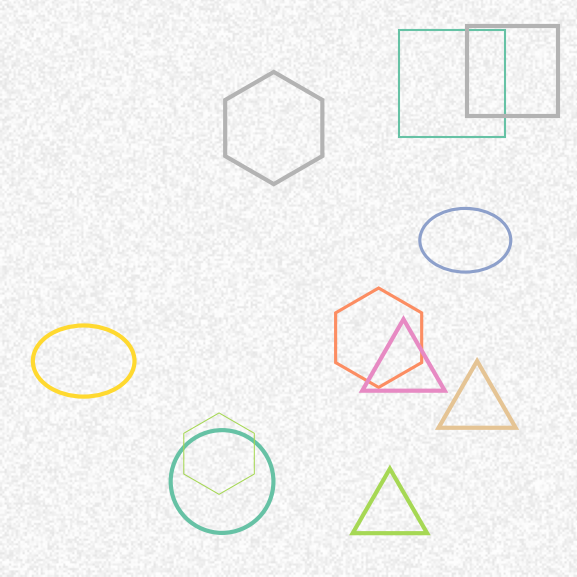[{"shape": "square", "thickness": 1, "radius": 0.46, "center": [0.782, 0.855]}, {"shape": "circle", "thickness": 2, "radius": 0.44, "center": [0.385, 0.165]}, {"shape": "hexagon", "thickness": 1.5, "radius": 0.43, "center": [0.656, 0.414]}, {"shape": "oval", "thickness": 1.5, "radius": 0.39, "center": [0.806, 0.583]}, {"shape": "triangle", "thickness": 2, "radius": 0.41, "center": [0.699, 0.364]}, {"shape": "triangle", "thickness": 2, "radius": 0.37, "center": [0.675, 0.113]}, {"shape": "hexagon", "thickness": 0.5, "radius": 0.35, "center": [0.379, 0.214]}, {"shape": "oval", "thickness": 2, "radius": 0.44, "center": [0.145, 0.374]}, {"shape": "triangle", "thickness": 2, "radius": 0.39, "center": [0.826, 0.297]}, {"shape": "hexagon", "thickness": 2, "radius": 0.49, "center": [0.474, 0.777]}, {"shape": "square", "thickness": 2, "radius": 0.39, "center": [0.888, 0.876]}]